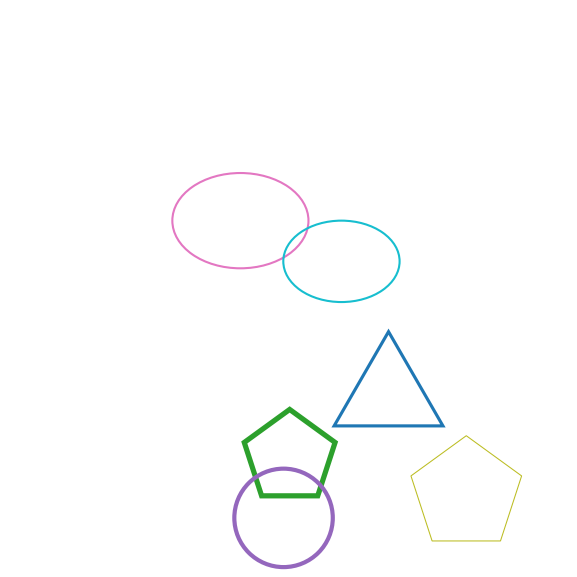[{"shape": "triangle", "thickness": 1.5, "radius": 0.54, "center": [0.673, 0.316]}, {"shape": "pentagon", "thickness": 2.5, "radius": 0.41, "center": [0.502, 0.207]}, {"shape": "circle", "thickness": 2, "radius": 0.43, "center": [0.491, 0.102]}, {"shape": "oval", "thickness": 1, "radius": 0.59, "center": [0.416, 0.617]}, {"shape": "pentagon", "thickness": 0.5, "radius": 0.5, "center": [0.807, 0.144]}, {"shape": "oval", "thickness": 1, "radius": 0.5, "center": [0.591, 0.547]}]